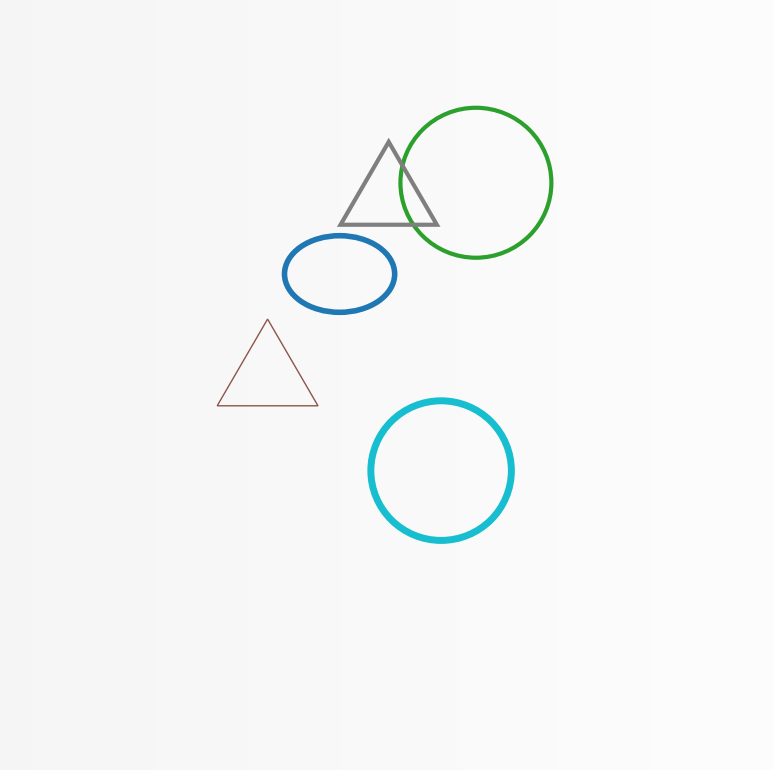[{"shape": "oval", "thickness": 2, "radius": 0.36, "center": [0.438, 0.644]}, {"shape": "circle", "thickness": 1.5, "radius": 0.49, "center": [0.614, 0.763]}, {"shape": "triangle", "thickness": 0.5, "radius": 0.38, "center": [0.345, 0.511]}, {"shape": "triangle", "thickness": 1.5, "radius": 0.36, "center": [0.502, 0.744]}, {"shape": "circle", "thickness": 2.5, "radius": 0.45, "center": [0.569, 0.389]}]